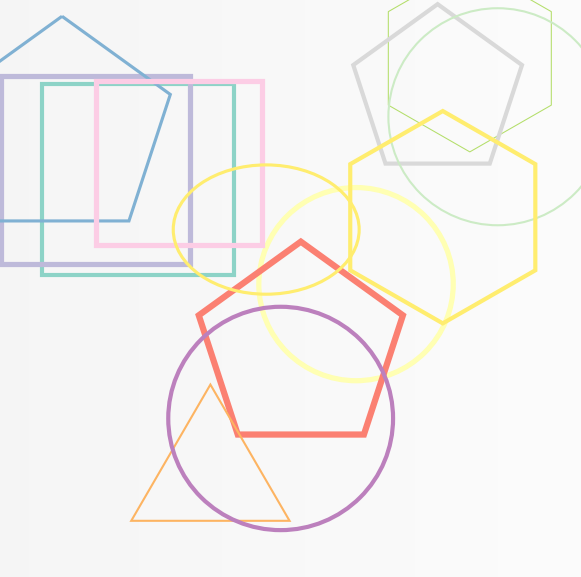[{"shape": "square", "thickness": 2, "radius": 0.83, "center": [0.237, 0.689]}, {"shape": "circle", "thickness": 2.5, "radius": 0.84, "center": [0.613, 0.507]}, {"shape": "square", "thickness": 2.5, "radius": 0.81, "center": [0.164, 0.705]}, {"shape": "pentagon", "thickness": 3, "radius": 0.92, "center": [0.518, 0.396]}, {"shape": "pentagon", "thickness": 1.5, "radius": 0.98, "center": [0.107, 0.775]}, {"shape": "triangle", "thickness": 1, "radius": 0.79, "center": [0.362, 0.176]}, {"shape": "hexagon", "thickness": 0.5, "radius": 0.81, "center": [0.808, 0.898]}, {"shape": "square", "thickness": 2.5, "radius": 0.71, "center": [0.308, 0.717]}, {"shape": "pentagon", "thickness": 2, "radius": 0.76, "center": [0.753, 0.839]}, {"shape": "circle", "thickness": 2, "radius": 0.97, "center": [0.483, 0.275]}, {"shape": "circle", "thickness": 1, "radius": 0.94, "center": [0.856, 0.797]}, {"shape": "hexagon", "thickness": 2, "radius": 0.92, "center": [0.762, 0.623]}, {"shape": "oval", "thickness": 1.5, "radius": 0.8, "center": [0.458, 0.602]}]